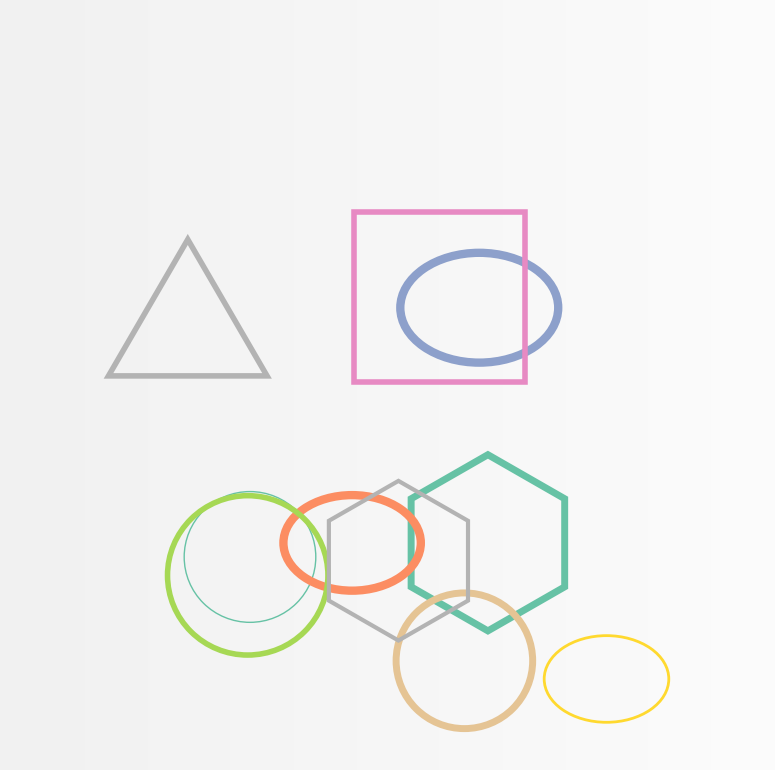[{"shape": "hexagon", "thickness": 2.5, "radius": 0.57, "center": [0.63, 0.295]}, {"shape": "circle", "thickness": 0.5, "radius": 0.42, "center": [0.323, 0.277]}, {"shape": "oval", "thickness": 3, "radius": 0.44, "center": [0.454, 0.295]}, {"shape": "oval", "thickness": 3, "radius": 0.51, "center": [0.618, 0.6]}, {"shape": "square", "thickness": 2, "radius": 0.55, "center": [0.568, 0.614]}, {"shape": "circle", "thickness": 2, "radius": 0.52, "center": [0.32, 0.253]}, {"shape": "oval", "thickness": 1, "radius": 0.4, "center": [0.783, 0.118]}, {"shape": "circle", "thickness": 2.5, "radius": 0.44, "center": [0.599, 0.142]}, {"shape": "hexagon", "thickness": 1.5, "radius": 0.52, "center": [0.514, 0.272]}, {"shape": "triangle", "thickness": 2, "radius": 0.59, "center": [0.242, 0.571]}]